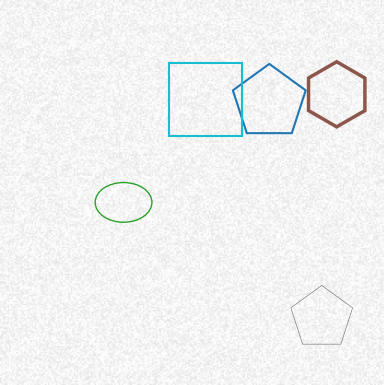[{"shape": "pentagon", "thickness": 1.5, "radius": 0.5, "center": [0.699, 0.735]}, {"shape": "oval", "thickness": 1, "radius": 0.37, "center": [0.321, 0.474]}, {"shape": "hexagon", "thickness": 2.5, "radius": 0.42, "center": [0.875, 0.755]}, {"shape": "pentagon", "thickness": 0.5, "radius": 0.42, "center": [0.836, 0.174]}, {"shape": "square", "thickness": 1.5, "radius": 0.47, "center": [0.534, 0.741]}]